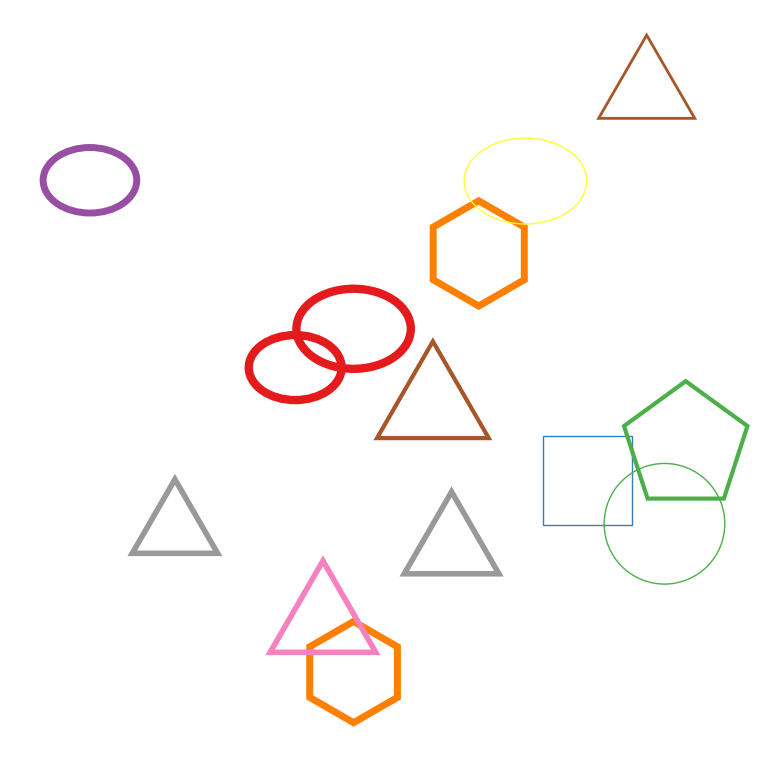[{"shape": "oval", "thickness": 3, "radius": 0.37, "center": [0.459, 0.573]}, {"shape": "oval", "thickness": 3, "radius": 0.3, "center": [0.383, 0.523]}, {"shape": "square", "thickness": 0.5, "radius": 0.29, "center": [0.763, 0.376]}, {"shape": "pentagon", "thickness": 1.5, "radius": 0.42, "center": [0.891, 0.421]}, {"shape": "circle", "thickness": 0.5, "radius": 0.39, "center": [0.863, 0.32]}, {"shape": "oval", "thickness": 2.5, "radius": 0.3, "center": [0.117, 0.766]}, {"shape": "hexagon", "thickness": 2.5, "radius": 0.33, "center": [0.459, 0.127]}, {"shape": "hexagon", "thickness": 2.5, "radius": 0.34, "center": [0.622, 0.671]}, {"shape": "oval", "thickness": 0.5, "radius": 0.4, "center": [0.682, 0.765]}, {"shape": "triangle", "thickness": 1.5, "radius": 0.42, "center": [0.562, 0.473]}, {"shape": "triangle", "thickness": 1, "radius": 0.36, "center": [0.84, 0.882]}, {"shape": "triangle", "thickness": 2, "radius": 0.4, "center": [0.419, 0.192]}, {"shape": "triangle", "thickness": 2, "radius": 0.32, "center": [0.227, 0.313]}, {"shape": "triangle", "thickness": 2, "radius": 0.35, "center": [0.586, 0.29]}]